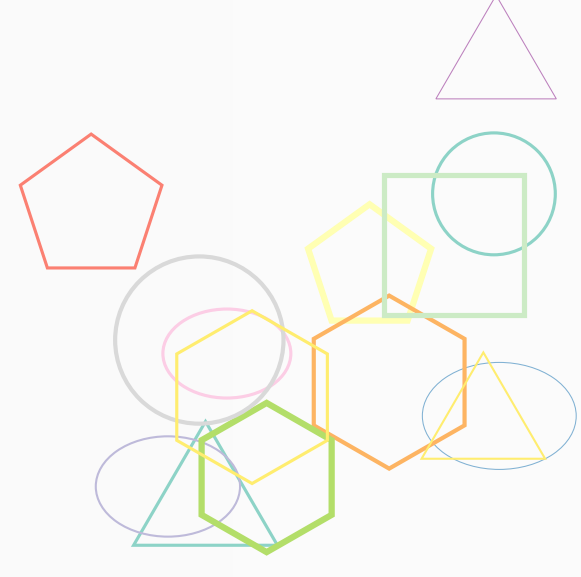[{"shape": "triangle", "thickness": 1.5, "radius": 0.71, "center": [0.354, 0.126]}, {"shape": "circle", "thickness": 1.5, "radius": 0.53, "center": [0.85, 0.663]}, {"shape": "pentagon", "thickness": 3, "radius": 0.56, "center": [0.636, 0.534]}, {"shape": "oval", "thickness": 1, "radius": 0.62, "center": [0.289, 0.157]}, {"shape": "pentagon", "thickness": 1.5, "radius": 0.64, "center": [0.157, 0.639]}, {"shape": "oval", "thickness": 0.5, "radius": 0.66, "center": [0.859, 0.279]}, {"shape": "hexagon", "thickness": 2, "radius": 0.75, "center": [0.67, 0.337]}, {"shape": "hexagon", "thickness": 3, "radius": 0.65, "center": [0.459, 0.172]}, {"shape": "oval", "thickness": 1.5, "radius": 0.55, "center": [0.39, 0.387]}, {"shape": "circle", "thickness": 2, "radius": 0.72, "center": [0.343, 0.41]}, {"shape": "triangle", "thickness": 0.5, "radius": 0.6, "center": [0.854, 0.888]}, {"shape": "square", "thickness": 2.5, "radius": 0.6, "center": [0.781, 0.575]}, {"shape": "triangle", "thickness": 1, "radius": 0.61, "center": [0.832, 0.266]}, {"shape": "hexagon", "thickness": 1.5, "radius": 0.75, "center": [0.434, 0.311]}]